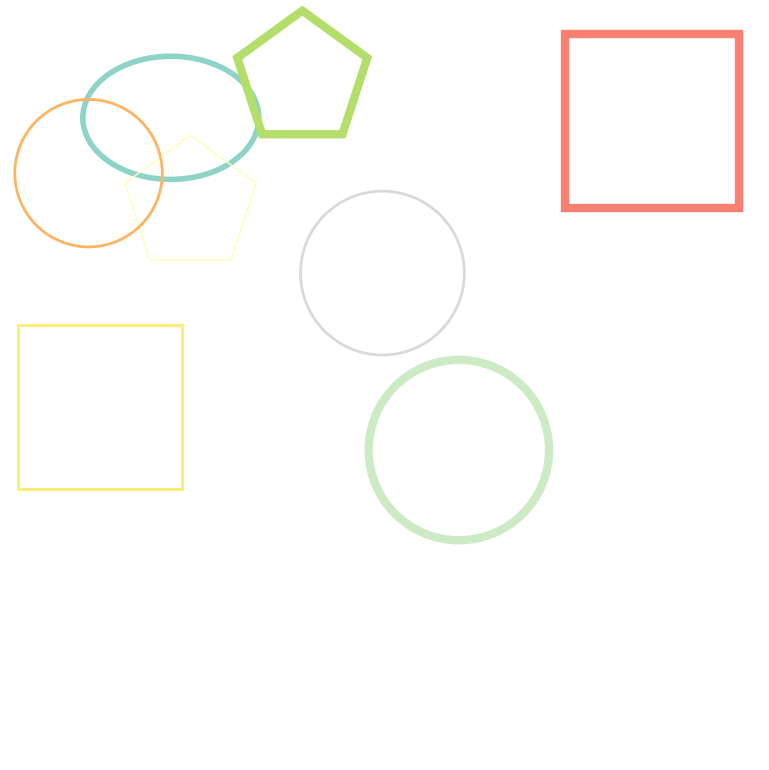[{"shape": "oval", "thickness": 2, "radius": 0.57, "center": [0.222, 0.847]}, {"shape": "pentagon", "thickness": 0.5, "radius": 0.45, "center": [0.247, 0.734]}, {"shape": "square", "thickness": 3, "radius": 0.56, "center": [0.847, 0.843]}, {"shape": "circle", "thickness": 1, "radius": 0.48, "center": [0.115, 0.775]}, {"shape": "pentagon", "thickness": 3, "radius": 0.44, "center": [0.393, 0.897]}, {"shape": "circle", "thickness": 1, "radius": 0.53, "center": [0.497, 0.645]}, {"shape": "circle", "thickness": 3, "radius": 0.59, "center": [0.596, 0.416]}, {"shape": "square", "thickness": 1, "radius": 0.53, "center": [0.13, 0.472]}]